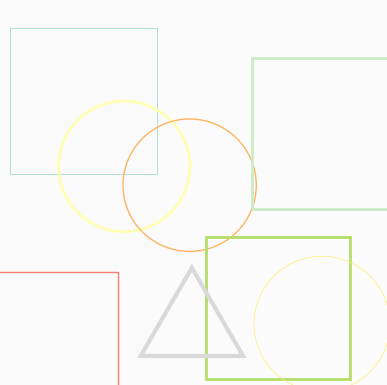[{"shape": "square", "thickness": 0.5, "radius": 0.94, "center": [0.216, 0.737]}, {"shape": "circle", "thickness": 2, "radius": 0.85, "center": [0.321, 0.568]}, {"shape": "square", "thickness": 1, "radius": 0.89, "center": [0.126, 0.116]}, {"shape": "circle", "thickness": 1, "radius": 0.86, "center": [0.489, 0.519]}, {"shape": "square", "thickness": 2, "radius": 0.92, "center": [0.717, 0.2]}, {"shape": "triangle", "thickness": 3, "radius": 0.76, "center": [0.495, 0.152]}, {"shape": "square", "thickness": 2, "radius": 0.98, "center": [0.846, 0.654]}, {"shape": "circle", "thickness": 0.5, "radius": 0.88, "center": [0.831, 0.159]}]